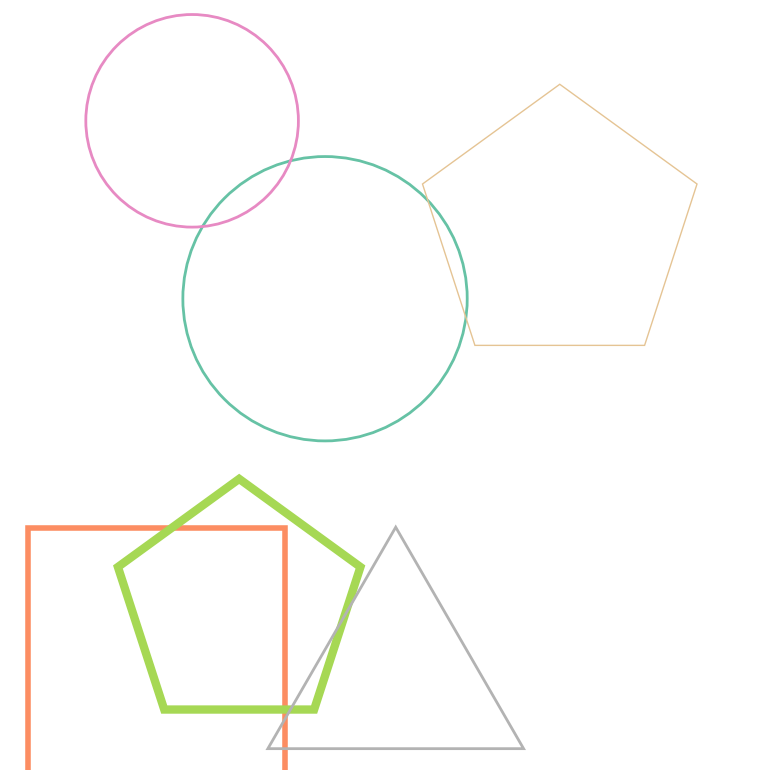[{"shape": "circle", "thickness": 1, "radius": 0.92, "center": [0.422, 0.612]}, {"shape": "square", "thickness": 2, "radius": 0.83, "center": [0.203, 0.147]}, {"shape": "circle", "thickness": 1, "radius": 0.69, "center": [0.249, 0.843]}, {"shape": "pentagon", "thickness": 3, "radius": 0.83, "center": [0.311, 0.212]}, {"shape": "pentagon", "thickness": 0.5, "radius": 0.94, "center": [0.727, 0.703]}, {"shape": "triangle", "thickness": 1, "radius": 0.96, "center": [0.514, 0.124]}]